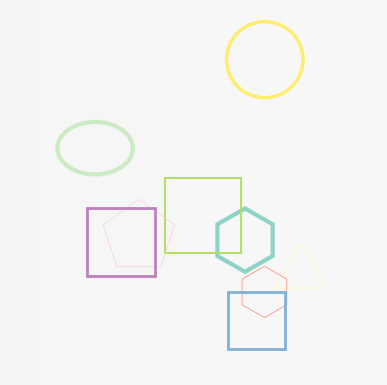[{"shape": "hexagon", "thickness": 3, "radius": 0.41, "center": [0.632, 0.376]}, {"shape": "triangle", "thickness": 0.5, "radius": 0.38, "center": [0.777, 0.29]}, {"shape": "hexagon", "thickness": 0.5, "radius": 0.33, "center": [0.682, 0.242]}, {"shape": "square", "thickness": 2, "radius": 0.37, "center": [0.662, 0.167]}, {"shape": "square", "thickness": 1.5, "radius": 0.49, "center": [0.524, 0.44]}, {"shape": "pentagon", "thickness": 0.5, "radius": 0.48, "center": [0.358, 0.385]}, {"shape": "square", "thickness": 2, "radius": 0.44, "center": [0.312, 0.373]}, {"shape": "oval", "thickness": 3, "radius": 0.49, "center": [0.245, 0.615]}, {"shape": "circle", "thickness": 2.5, "radius": 0.49, "center": [0.683, 0.845]}]